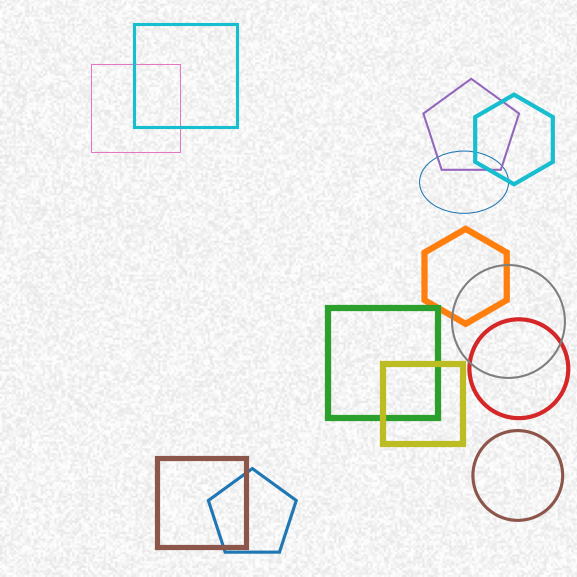[{"shape": "oval", "thickness": 0.5, "radius": 0.39, "center": [0.804, 0.684]}, {"shape": "pentagon", "thickness": 1.5, "radius": 0.4, "center": [0.437, 0.108]}, {"shape": "hexagon", "thickness": 3, "radius": 0.41, "center": [0.806, 0.521]}, {"shape": "square", "thickness": 3, "radius": 0.48, "center": [0.664, 0.371]}, {"shape": "circle", "thickness": 2, "radius": 0.43, "center": [0.898, 0.361]}, {"shape": "pentagon", "thickness": 1, "radius": 0.44, "center": [0.816, 0.776]}, {"shape": "circle", "thickness": 1.5, "radius": 0.39, "center": [0.897, 0.176]}, {"shape": "square", "thickness": 2.5, "radius": 0.38, "center": [0.349, 0.129]}, {"shape": "square", "thickness": 0.5, "radius": 0.38, "center": [0.235, 0.812]}, {"shape": "circle", "thickness": 1, "radius": 0.49, "center": [0.88, 0.442]}, {"shape": "square", "thickness": 3, "radius": 0.34, "center": [0.733, 0.299]}, {"shape": "hexagon", "thickness": 2, "radius": 0.39, "center": [0.89, 0.758]}, {"shape": "square", "thickness": 1.5, "radius": 0.45, "center": [0.321, 0.868]}]